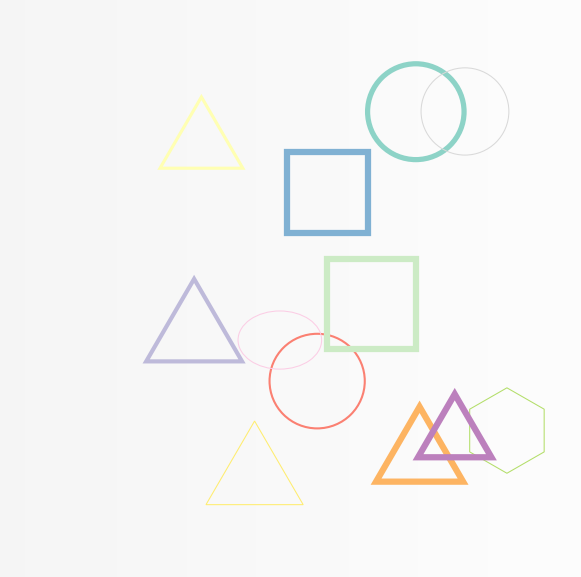[{"shape": "circle", "thickness": 2.5, "radius": 0.41, "center": [0.715, 0.806]}, {"shape": "triangle", "thickness": 1.5, "radius": 0.41, "center": [0.347, 0.749]}, {"shape": "triangle", "thickness": 2, "radius": 0.48, "center": [0.334, 0.421]}, {"shape": "circle", "thickness": 1, "radius": 0.41, "center": [0.546, 0.339]}, {"shape": "square", "thickness": 3, "radius": 0.35, "center": [0.564, 0.666]}, {"shape": "triangle", "thickness": 3, "radius": 0.43, "center": [0.722, 0.208]}, {"shape": "hexagon", "thickness": 0.5, "radius": 0.37, "center": [0.872, 0.254]}, {"shape": "oval", "thickness": 0.5, "radius": 0.36, "center": [0.481, 0.41]}, {"shape": "circle", "thickness": 0.5, "radius": 0.38, "center": [0.8, 0.806]}, {"shape": "triangle", "thickness": 3, "radius": 0.36, "center": [0.782, 0.244]}, {"shape": "square", "thickness": 3, "radius": 0.39, "center": [0.639, 0.473]}, {"shape": "triangle", "thickness": 0.5, "radius": 0.48, "center": [0.438, 0.174]}]